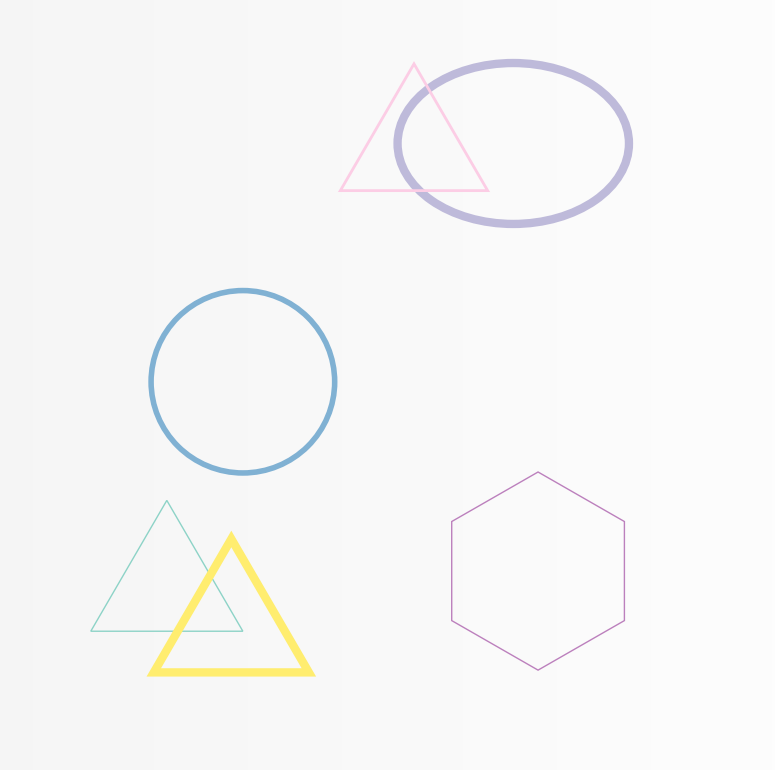[{"shape": "triangle", "thickness": 0.5, "radius": 0.57, "center": [0.215, 0.237]}, {"shape": "oval", "thickness": 3, "radius": 0.75, "center": [0.662, 0.814]}, {"shape": "circle", "thickness": 2, "radius": 0.59, "center": [0.313, 0.504]}, {"shape": "triangle", "thickness": 1, "radius": 0.55, "center": [0.534, 0.807]}, {"shape": "hexagon", "thickness": 0.5, "radius": 0.64, "center": [0.694, 0.258]}, {"shape": "triangle", "thickness": 3, "radius": 0.58, "center": [0.298, 0.185]}]